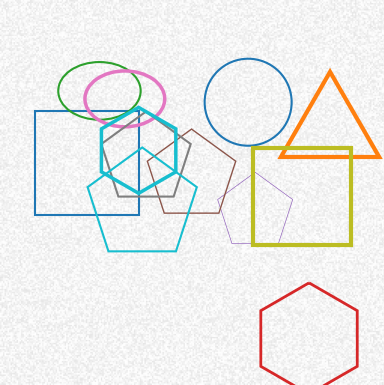[{"shape": "square", "thickness": 1.5, "radius": 0.68, "center": [0.226, 0.577]}, {"shape": "circle", "thickness": 1.5, "radius": 0.56, "center": [0.645, 0.734]}, {"shape": "triangle", "thickness": 3, "radius": 0.74, "center": [0.857, 0.666]}, {"shape": "oval", "thickness": 1.5, "radius": 0.54, "center": [0.258, 0.764]}, {"shape": "hexagon", "thickness": 2, "radius": 0.72, "center": [0.803, 0.121]}, {"shape": "pentagon", "thickness": 0.5, "radius": 0.51, "center": [0.663, 0.45]}, {"shape": "pentagon", "thickness": 1, "radius": 0.6, "center": [0.498, 0.544]}, {"shape": "oval", "thickness": 2.5, "radius": 0.52, "center": [0.324, 0.743]}, {"shape": "pentagon", "thickness": 1.5, "radius": 0.61, "center": [0.379, 0.588]}, {"shape": "square", "thickness": 3, "radius": 0.63, "center": [0.784, 0.49]}, {"shape": "pentagon", "thickness": 1.5, "radius": 0.75, "center": [0.369, 0.468]}, {"shape": "hexagon", "thickness": 2.5, "radius": 0.56, "center": [0.36, 0.609]}]